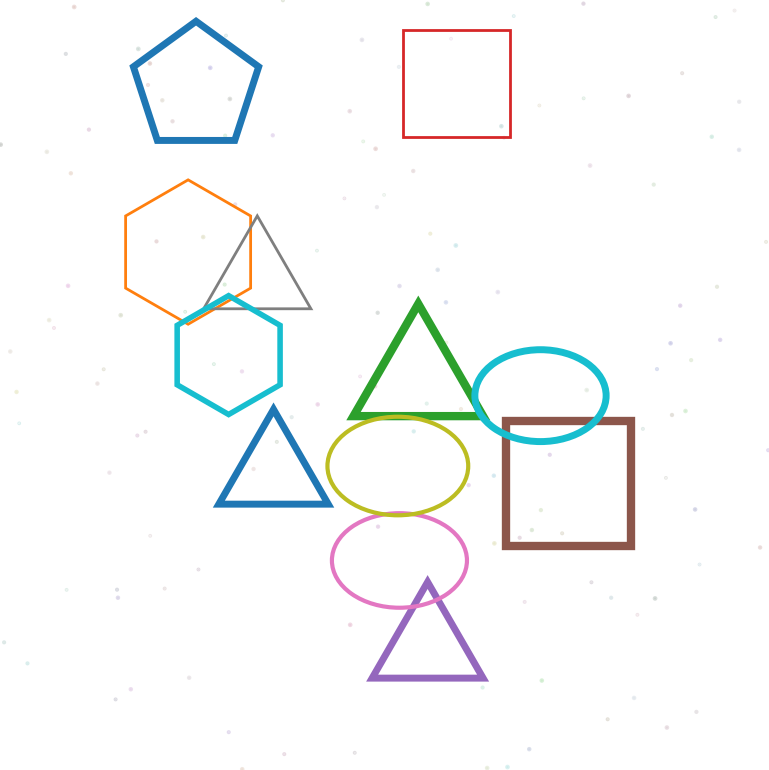[{"shape": "triangle", "thickness": 2.5, "radius": 0.41, "center": [0.355, 0.386]}, {"shape": "pentagon", "thickness": 2.5, "radius": 0.43, "center": [0.255, 0.887]}, {"shape": "hexagon", "thickness": 1, "radius": 0.47, "center": [0.244, 0.673]}, {"shape": "triangle", "thickness": 3, "radius": 0.49, "center": [0.543, 0.508]}, {"shape": "square", "thickness": 1, "radius": 0.35, "center": [0.593, 0.892]}, {"shape": "triangle", "thickness": 2.5, "radius": 0.42, "center": [0.555, 0.161]}, {"shape": "square", "thickness": 3, "radius": 0.41, "center": [0.739, 0.372]}, {"shape": "oval", "thickness": 1.5, "radius": 0.44, "center": [0.519, 0.272]}, {"shape": "triangle", "thickness": 1, "radius": 0.4, "center": [0.334, 0.639]}, {"shape": "oval", "thickness": 1.5, "radius": 0.46, "center": [0.517, 0.395]}, {"shape": "oval", "thickness": 2.5, "radius": 0.43, "center": [0.702, 0.486]}, {"shape": "hexagon", "thickness": 2, "radius": 0.39, "center": [0.297, 0.539]}]